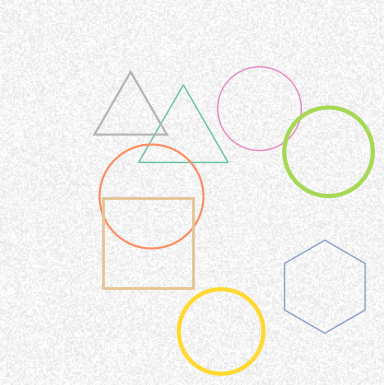[{"shape": "triangle", "thickness": 1, "radius": 0.67, "center": [0.476, 0.645]}, {"shape": "circle", "thickness": 1.5, "radius": 0.67, "center": [0.394, 0.49]}, {"shape": "hexagon", "thickness": 1, "radius": 0.6, "center": [0.844, 0.255]}, {"shape": "circle", "thickness": 1, "radius": 0.54, "center": [0.674, 0.718]}, {"shape": "circle", "thickness": 3, "radius": 0.57, "center": [0.853, 0.606]}, {"shape": "circle", "thickness": 3, "radius": 0.55, "center": [0.574, 0.139]}, {"shape": "square", "thickness": 2, "radius": 0.58, "center": [0.385, 0.368]}, {"shape": "triangle", "thickness": 1.5, "radius": 0.54, "center": [0.339, 0.705]}]